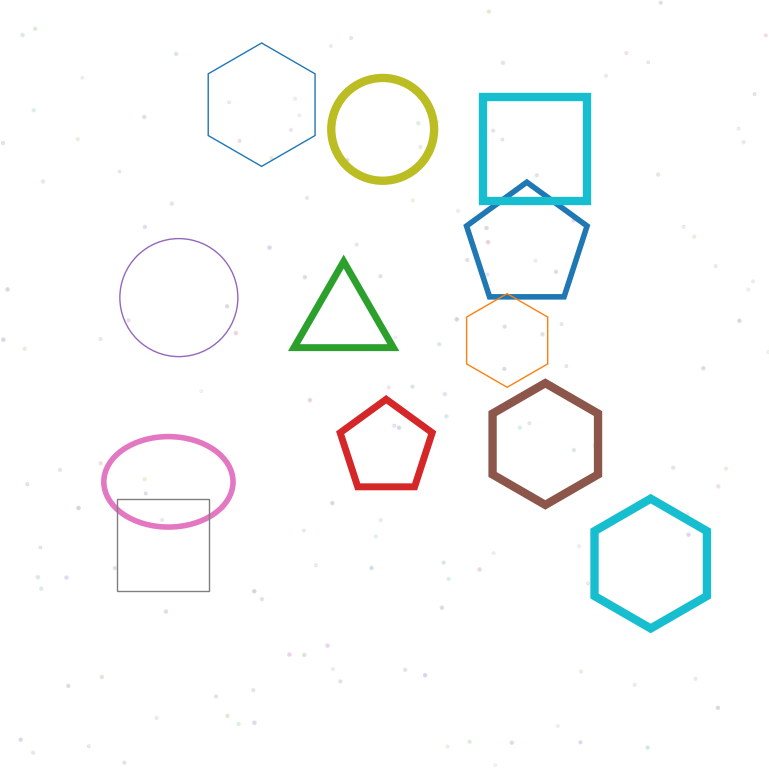[{"shape": "hexagon", "thickness": 0.5, "radius": 0.4, "center": [0.34, 0.864]}, {"shape": "pentagon", "thickness": 2, "radius": 0.41, "center": [0.684, 0.681]}, {"shape": "hexagon", "thickness": 0.5, "radius": 0.3, "center": [0.659, 0.558]}, {"shape": "triangle", "thickness": 2.5, "radius": 0.37, "center": [0.446, 0.586]}, {"shape": "pentagon", "thickness": 2.5, "radius": 0.31, "center": [0.502, 0.419]}, {"shape": "circle", "thickness": 0.5, "radius": 0.38, "center": [0.232, 0.613]}, {"shape": "hexagon", "thickness": 3, "radius": 0.4, "center": [0.708, 0.423]}, {"shape": "oval", "thickness": 2, "radius": 0.42, "center": [0.219, 0.374]}, {"shape": "square", "thickness": 0.5, "radius": 0.3, "center": [0.211, 0.292]}, {"shape": "circle", "thickness": 3, "radius": 0.33, "center": [0.497, 0.832]}, {"shape": "hexagon", "thickness": 3, "radius": 0.42, "center": [0.845, 0.268]}, {"shape": "square", "thickness": 3, "radius": 0.34, "center": [0.694, 0.807]}]